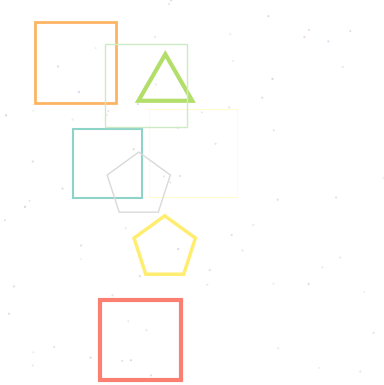[{"shape": "square", "thickness": 1.5, "radius": 0.45, "center": [0.28, 0.576]}, {"shape": "square", "thickness": 0.5, "radius": 0.57, "center": [0.501, 0.602]}, {"shape": "square", "thickness": 3, "radius": 0.52, "center": [0.365, 0.117]}, {"shape": "square", "thickness": 2, "radius": 0.52, "center": [0.195, 0.838]}, {"shape": "triangle", "thickness": 3, "radius": 0.4, "center": [0.429, 0.779]}, {"shape": "pentagon", "thickness": 1, "radius": 0.43, "center": [0.36, 0.519]}, {"shape": "square", "thickness": 1, "radius": 0.54, "center": [0.38, 0.778]}, {"shape": "pentagon", "thickness": 2.5, "radius": 0.42, "center": [0.428, 0.356]}]